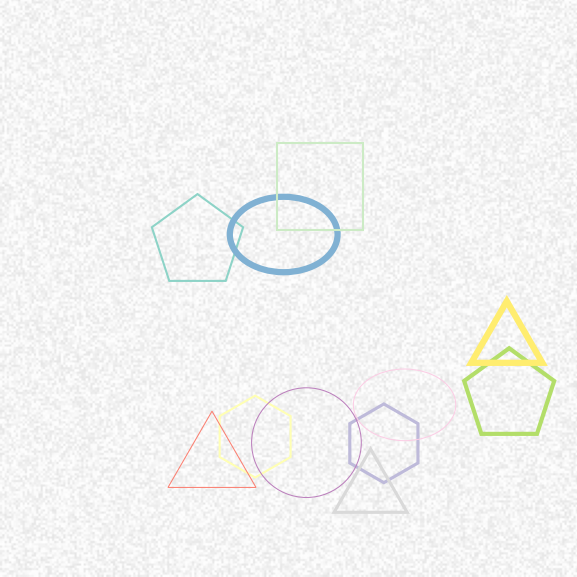[{"shape": "pentagon", "thickness": 1, "radius": 0.42, "center": [0.342, 0.58]}, {"shape": "hexagon", "thickness": 1, "radius": 0.35, "center": [0.442, 0.243]}, {"shape": "hexagon", "thickness": 1.5, "radius": 0.34, "center": [0.665, 0.231]}, {"shape": "triangle", "thickness": 0.5, "radius": 0.44, "center": [0.367, 0.199]}, {"shape": "oval", "thickness": 3, "radius": 0.47, "center": [0.491, 0.593]}, {"shape": "pentagon", "thickness": 2, "radius": 0.41, "center": [0.882, 0.314]}, {"shape": "oval", "thickness": 0.5, "radius": 0.44, "center": [0.701, 0.298]}, {"shape": "triangle", "thickness": 1.5, "radius": 0.37, "center": [0.642, 0.149]}, {"shape": "circle", "thickness": 0.5, "radius": 0.47, "center": [0.531, 0.233]}, {"shape": "square", "thickness": 1, "radius": 0.37, "center": [0.555, 0.676]}, {"shape": "triangle", "thickness": 3, "radius": 0.36, "center": [0.878, 0.406]}]